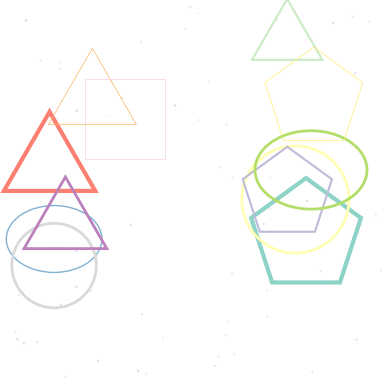[{"shape": "pentagon", "thickness": 3, "radius": 0.75, "center": [0.795, 0.388]}, {"shape": "circle", "thickness": 2, "radius": 0.7, "center": [0.767, 0.482]}, {"shape": "pentagon", "thickness": 1.5, "radius": 0.61, "center": [0.746, 0.497]}, {"shape": "triangle", "thickness": 3, "radius": 0.69, "center": [0.129, 0.573]}, {"shape": "oval", "thickness": 1, "radius": 0.62, "center": [0.141, 0.379]}, {"shape": "triangle", "thickness": 0.5, "radius": 0.66, "center": [0.24, 0.742]}, {"shape": "oval", "thickness": 2, "radius": 0.73, "center": [0.808, 0.559]}, {"shape": "square", "thickness": 0.5, "radius": 0.52, "center": [0.324, 0.691]}, {"shape": "circle", "thickness": 2, "radius": 0.55, "center": [0.14, 0.31]}, {"shape": "triangle", "thickness": 2, "radius": 0.62, "center": [0.17, 0.416]}, {"shape": "triangle", "thickness": 1.5, "radius": 0.53, "center": [0.746, 0.897]}, {"shape": "pentagon", "thickness": 0.5, "radius": 0.67, "center": [0.815, 0.744]}]